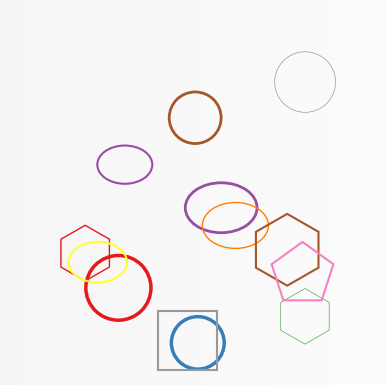[{"shape": "circle", "thickness": 2.5, "radius": 0.42, "center": [0.306, 0.252]}, {"shape": "hexagon", "thickness": 1, "radius": 0.36, "center": [0.22, 0.343]}, {"shape": "circle", "thickness": 2.5, "radius": 0.34, "center": [0.51, 0.109]}, {"shape": "hexagon", "thickness": 0.5, "radius": 0.36, "center": [0.787, 0.178]}, {"shape": "oval", "thickness": 1.5, "radius": 0.35, "center": [0.322, 0.572]}, {"shape": "oval", "thickness": 2, "radius": 0.46, "center": [0.571, 0.46]}, {"shape": "oval", "thickness": 1, "radius": 0.43, "center": [0.607, 0.414]}, {"shape": "oval", "thickness": 1.5, "radius": 0.38, "center": [0.252, 0.319]}, {"shape": "hexagon", "thickness": 1.5, "radius": 0.47, "center": [0.741, 0.351]}, {"shape": "circle", "thickness": 2, "radius": 0.34, "center": [0.504, 0.694]}, {"shape": "pentagon", "thickness": 1.5, "radius": 0.42, "center": [0.781, 0.288]}, {"shape": "square", "thickness": 1.5, "radius": 0.39, "center": [0.484, 0.115]}, {"shape": "circle", "thickness": 0.5, "radius": 0.39, "center": [0.787, 0.787]}]